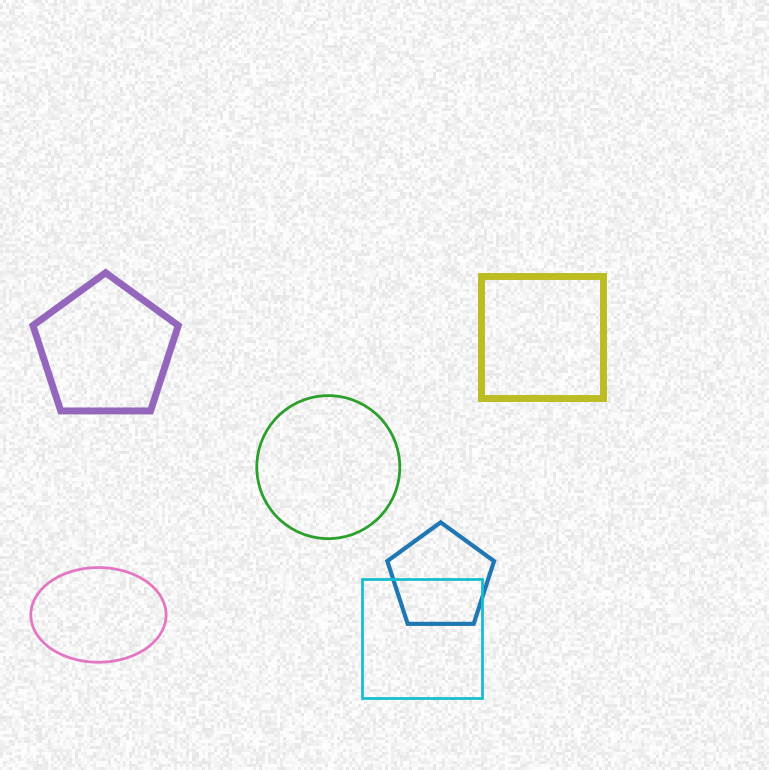[{"shape": "pentagon", "thickness": 1.5, "radius": 0.36, "center": [0.572, 0.249]}, {"shape": "circle", "thickness": 1, "radius": 0.46, "center": [0.426, 0.393]}, {"shape": "pentagon", "thickness": 2.5, "radius": 0.5, "center": [0.137, 0.547]}, {"shape": "oval", "thickness": 1, "radius": 0.44, "center": [0.128, 0.201]}, {"shape": "square", "thickness": 2.5, "radius": 0.39, "center": [0.704, 0.562]}, {"shape": "square", "thickness": 1, "radius": 0.39, "center": [0.548, 0.171]}]